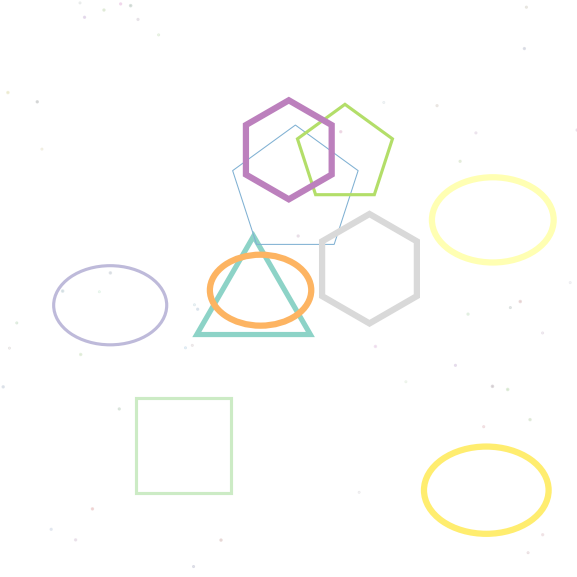[{"shape": "triangle", "thickness": 2.5, "radius": 0.57, "center": [0.439, 0.477]}, {"shape": "oval", "thickness": 3, "radius": 0.53, "center": [0.853, 0.618]}, {"shape": "oval", "thickness": 1.5, "radius": 0.49, "center": [0.191, 0.471]}, {"shape": "pentagon", "thickness": 0.5, "radius": 0.57, "center": [0.511, 0.668]}, {"shape": "oval", "thickness": 3, "radius": 0.44, "center": [0.451, 0.497]}, {"shape": "pentagon", "thickness": 1.5, "radius": 0.43, "center": [0.597, 0.732]}, {"shape": "hexagon", "thickness": 3, "radius": 0.47, "center": [0.64, 0.534]}, {"shape": "hexagon", "thickness": 3, "radius": 0.43, "center": [0.5, 0.74]}, {"shape": "square", "thickness": 1.5, "radius": 0.41, "center": [0.317, 0.228]}, {"shape": "oval", "thickness": 3, "radius": 0.54, "center": [0.842, 0.15]}]